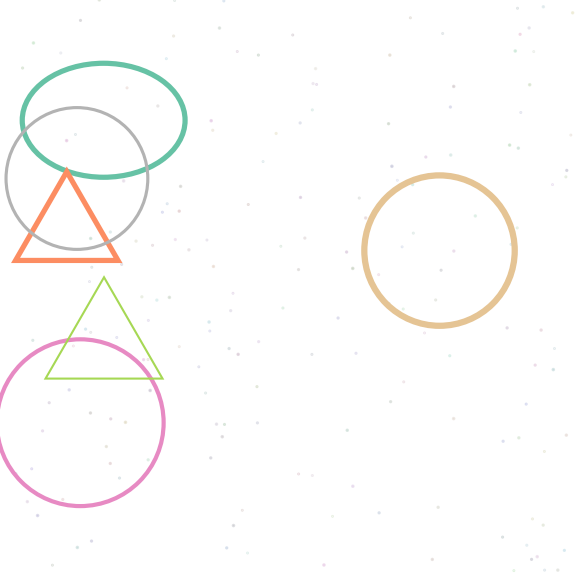[{"shape": "oval", "thickness": 2.5, "radius": 0.7, "center": [0.179, 0.791]}, {"shape": "triangle", "thickness": 2.5, "radius": 0.51, "center": [0.116, 0.599]}, {"shape": "circle", "thickness": 2, "radius": 0.72, "center": [0.139, 0.267]}, {"shape": "triangle", "thickness": 1, "radius": 0.58, "center": [0.18, 0.402]}, {"shape": "circle", "thickness": 3, "radius": 0.65, "center": [0.761, 0.565]}, {"shape": "circle", "thickness": 1.5, "radius": 0.61, "center": [0.133, 0.69]}]